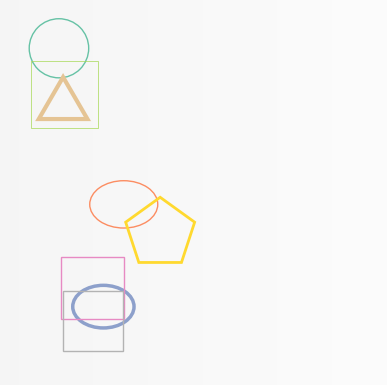[{"shape": "circle", "thickness": 1, "radius": 0.38, "center": [0.152, 0.875]}, {"shape": "oval", "thickness": 1, "radius": 0.44, "center": [0.319, 0.469]}, {"shape": "oval", "thickness": 2.5, "radius": 0.4, "center": [0.267, 0.204]}, {"shape": "square", "thickness": 1, "radius": 0.4, "center": [0.239, 0.252]}, {"shape": "square", "thickness": 0.5, "radius": 0.43, "center": [0.166, 0.755]}, {"shape": "pentagon", "thickness": 2, "radius": 0.47, "center": [0.413, 0.394]}, {"shape": "triangle", "thickness": 3, "radius": 0.36, "center": [0.163, 0.727]}, {"shape": "square", "thickness": 1, "radius": 0.39, "center": [0.239, 0.166]}]